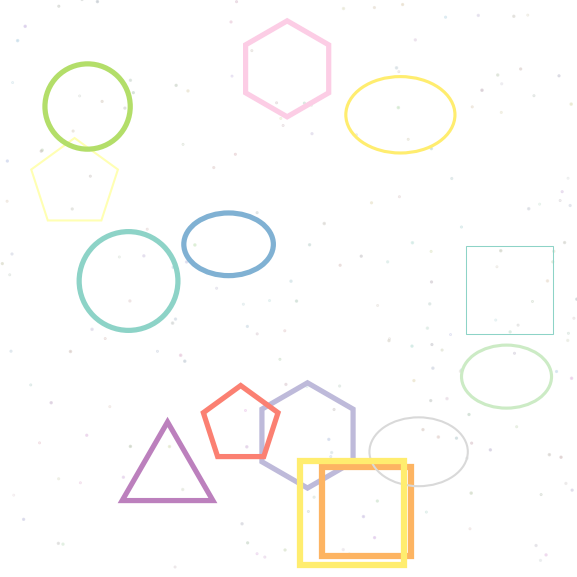[{"shape": "circle", "thickness": 2.5, "radius": 0.43, "center": [0.223, 0.513]}, {"shape": "square", "thickness": 0.5, "radius": 0.38, "center": [0.882, 0.497]}, {"shape": "pentagon", "thickness": 1, "radius": 0.39, "center": [0.129, 0.681]}, {"shape": "hexagon", "thickness": 2.5, "radius": 0.46, "center": [0.532, 0.245]}, {"shape": "pentagon", "thickness": 2.5, "radius": 0.34, "center": [0.417, 0.264]}, {"shape": "oval", "thickness": 2.5, "radius": 0.39, "center": [0.396, 0.576]}, {"shape": "square", "thickness": 3, "radius": 0.38, "center": [0.635, 0.113]}, {"shape": "circle", "thickness": 2.5, "radius": 0.37, "center": [0.152, 0.815]}, {"shape": "hexagon", "thickness": 2.5, "radius": 0.42, "center": [0.497, 0.88]}, {"shape": "oval", "thickness": 1, "radius": 0.43, "center": [0.725, 0.217]}, {"shape": "triangle", "thickness": 2.5, "radius": 0.45, "center": [0.29, 0.178]}, {"shape": "oval", "thickness": 1.5, "radius": 0.39, "center": [0.877, 0.347]}, {"shape": "oval", "thickness": 1.5, "radius": 0.47, "center": [0.693, 0.8]}, {"shape": "square", "thickness": 3, "radius": 0.45, "center": [0.609, 0.111]}]